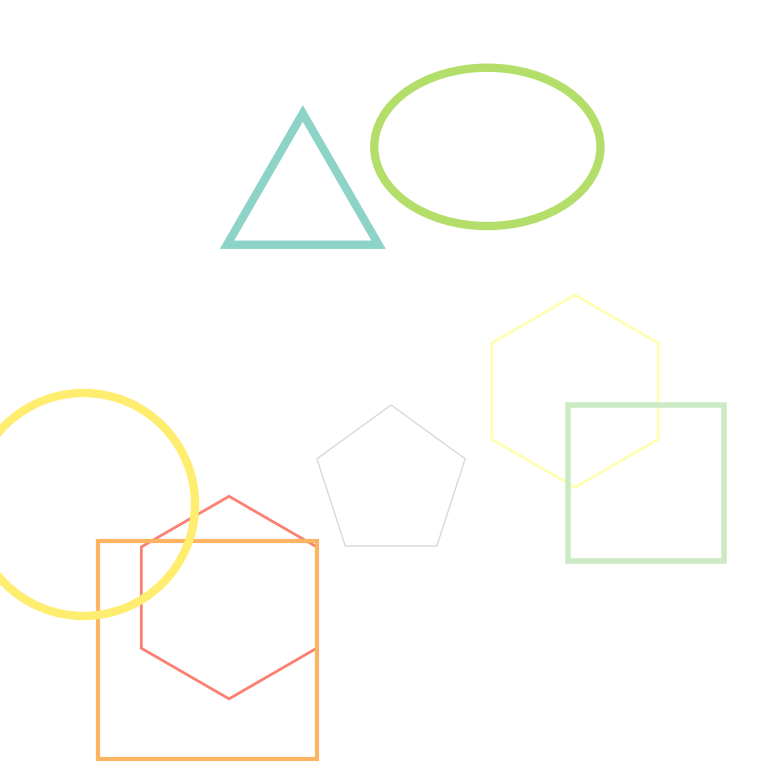[{"shape": "triangle", "thickness": 3, "radius": 0.57, "center": [0.393, 0.739]}, {"shape": "hexagon", "thickness": 1, "radius": 0.62, "center": [0.747, 0.492]}, {"shape": "hexagon", "thickness": 1, "radius": 0.66, "center": [0.297, 0.224]}, {"shape": "square", "thickness": 1.5, "radius": 0.71, "center": [0.269, 0.156]}, {"shape": "oval", "thickness": 3, "radius": 0.73, "center": [0.633, 0.809]}, {"shape": "pentagon", "thickness": 0.5, "radius": 0.51, "center": [0.508, 0.373]}, {"shape": "square", "thickness": 2, "radius": 0.51, "center": [0.839, 0.373]}, {"shape": "circle", "thickness": 3, "radius": 0.72, "center": [0.109, 0.345]}]